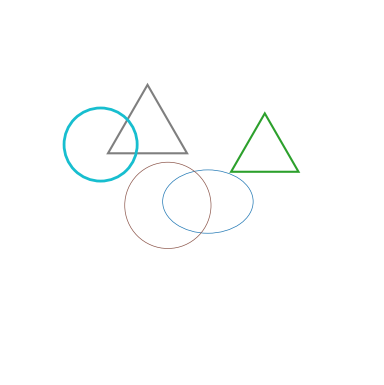[{"shape": "oval", "thickness": 0.5, "radius": 0.59, "center": [0.54, 0.476]}, {"shape": "triangle", "thickness": 1.5, "radius": 0.51, "center": [0.688, 0.604]}, {"shape": "circle", "thickness": 0.5, "radius": 0.56, "center": [0.436, 0.467]}, {"shape": "triangle", "thickness": 1.5, "radius": 0.59, "center": [0.383, 0.661]}, {"shape": "circle", "thickness": 2, "radius": 0.47, "center": [0.261, 0.625]}]